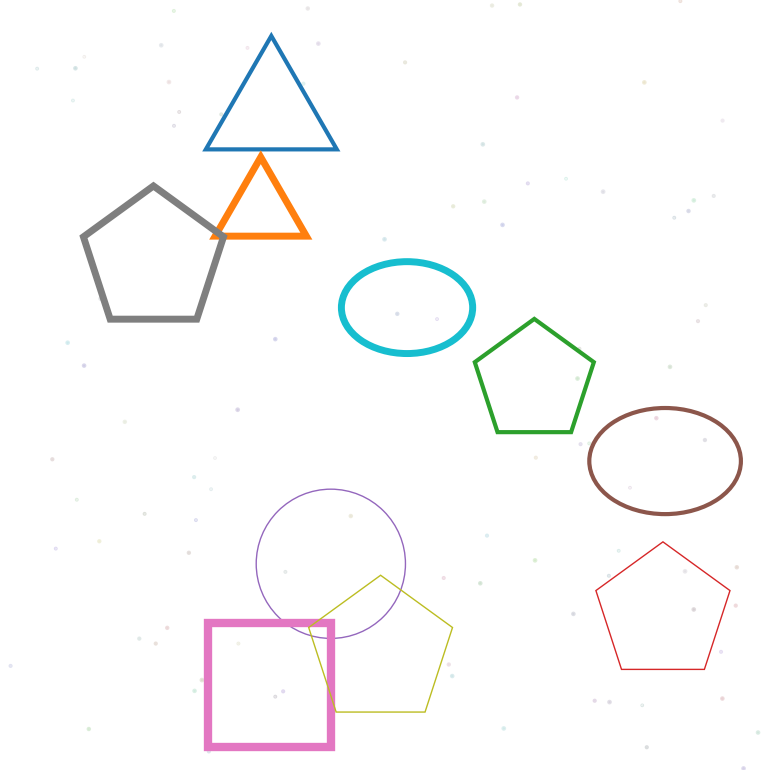[{"shape": "triangle", "thickness": 1.5, "radius": 0.49, "center": [0.352, 0.855]}, {"shape": "triangle", "thickness": 2.5, "radius": 0.34, "center": [0.339, 0.727]}, {"shape": "pentagon", "thickness": 1.5, "radius": 0.41, "center": [0.694, 0.505]}, {"shape": "pentagon", "thickness": 0.5, "radius": 0.46, "center": [0.861, 0.205]}, {"shape": "circle", "thickness": 0.5, "radius": 0.48, "center": [0.43, 0.268]}, {"shape": "oval", "thickness": 1.5, "radius": 0.49, "center": [0.864, 0.401]}, {"shape": "square", "thickness": 3, "radius": 0.4, "center": [0.35, 0.111]}, {"shape": "pentagon", "thickness": 2.5, "radius": 0.48, "center": [0.199, 0.663]}, {"shape": "pentagon", "thickness": 0.5, "radius": 0.49, "center": [0.494, 0.155]}, {"shape": "oval", "thickness": 2.5, "radius": 0.43, "center": [0.529, 0.601]}]